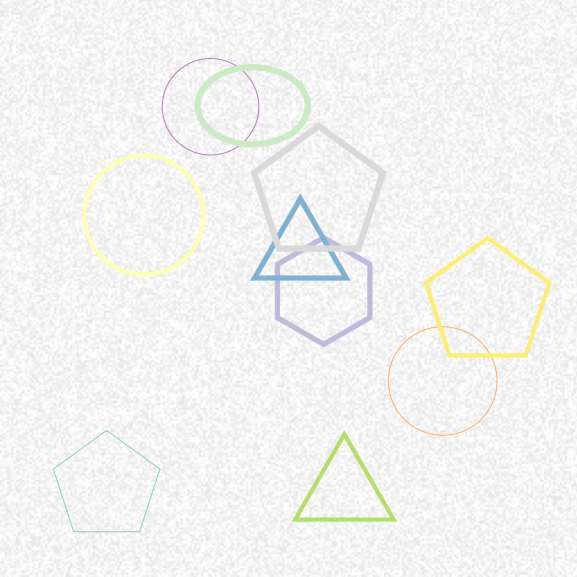[{"shape": "pentagon", "thickness": 0.5, "radius": 0.49, "center": [0.185, 0.157]}, {"shape": "circle", "thickness": 2, "radius": 0.52, "center": [0.249, 0.627]}, {"shape": "hexagon", "thickness": 2.5, "radius": 0.46, "center": [0.56, 0.495]}, {"shape": "triangle", "thickness": 2.5, "radius": 0.46, "center": [0.52, 0.564]}, {"shape": "circle", "thickness": 0.5, "radius": 0.47, "center": [0.767, 0.339]}, {"shape": "triangle", "thickness": 2, "radius": 0.49, "center": [0.596, 0.149]}, {"shape": "pentagon", "thickness": 3, "radius": 0.59, "center": [0.552, 0.664]}, {"shape": "circle", "thickness": 0.5, "radius": 0.42, "center": [0.365, 0.814]}, {"shape": "oval", "thickness": 3, "radius": 0.48, "center": [0.438, 0.816]}, {"shape": "pentagon", "thickness": 2, "radius": 0.56, "center": [0.844, 0.474]}]